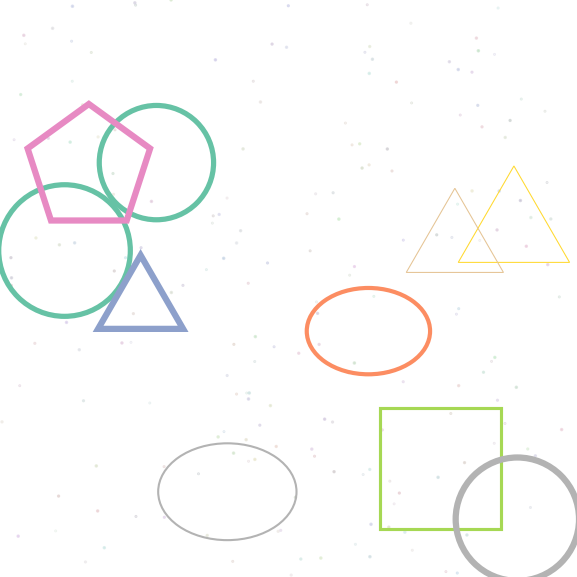[{"shape": "circle", "thickness": 2.5, "radius": 0.49, "center": [0.271, 0.718]}, {"shape": "circle", "thickness": 2.5, "radius": 0.57, "center": [0.112, 0.565]}, {"shape": "oval", "thickness": 2, "radius": 0.53, "center": [0.638, 0.426]}, {"shape": "triangle", "thickness": 3, "radius": 0.43, "center": [0.243, 0.472]}, {"shape": "pentagon", "thickness": 3, "radius": 0.56, "center": [0.154, 0.708]}, {"shape": "square", "thickness": 1.5, "radius": 0.52, "center": [0.762, 0.188]}, {"shape": "triangle", "thickness": 0.5, "radius": 0.56, "center": [0.89, 0.6]}, {"shape": "triangle", "thickness": 0.5, "radius": 0.49, "center": [0.788, 0.576]}, {"shape": "circle", "thickness": 3, "radius": 0.53, "center": [0.896, 0.1]}, {"shape": "oval", "thickness": 1, "radius": 0.6, "center": [0.394, 0.148]}]